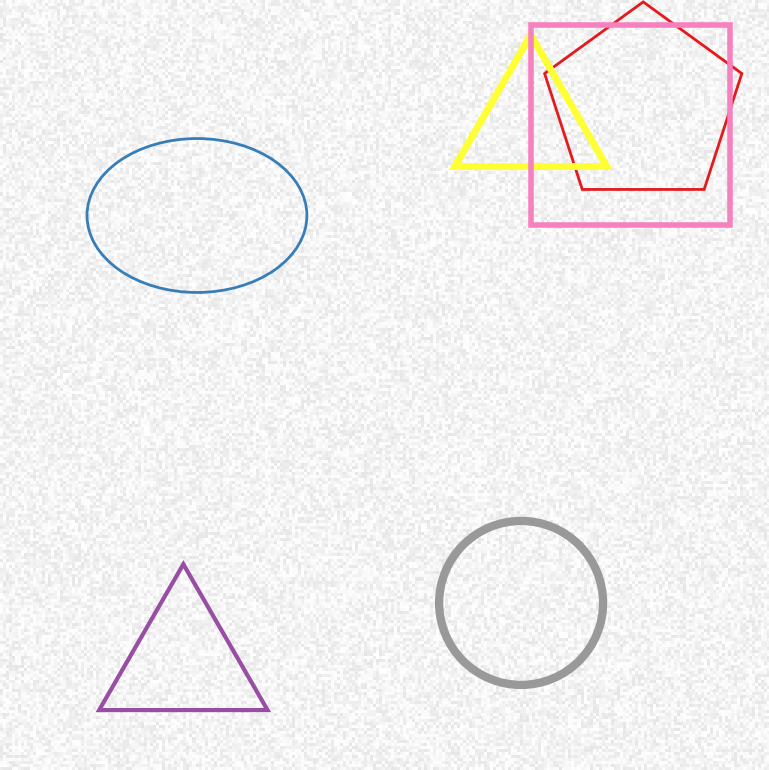[{"shape": "pentagon", "thickness": 1, "radius": 0.67, "center": [0.835, 0.863]}, {"shape": "oval", "thickness": 1, "radius": 0.71, "center": [0.256, 0.72]}, {"shape": "triangle", "thickness": 1.5, "radius": 0.63, "center": [0.238, 0.141]}, {"shape": "triangle", "thickness": 2.5, "radius": 0.57, "center": [0.689, 0.841]}, {"shape": "square", "thickness": 2, "radius": 0.65, "center": [0.819, 0.838]}, {"shape": "circle", "thickness": 3, "radius": 0.53, "center": [0.677, 0.217]}]